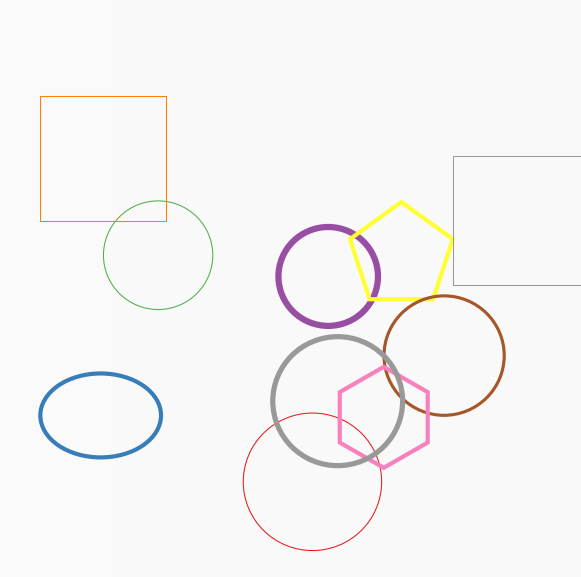[{"shape": "circle", "thickness": 0.5, "radius": 0.6, "center": [0.538, 0.165]}, {"shape": "oval", "thickness": 2, "radius": 0.52, "center": [0.173, 0.28]}, {"shape": "circle", "thickness": 0.5, "radius": 0.47, "center": [0.272, 0.557]}, {"shape": "circle", "thickness": 3, "radius": 0.43, "center": [0.565, 0.52]}, {"shape": "square", "thickness": 0.5, "radius": 0.54, "center": [0.177, 0.724]}, {"shape": "pentagon", "thickness": 2, "radius": 0.47, "center": [0.691, 0.556]}, {"shape": "circle", "thickness": 1.5, "radius": 0.52, "center": [0.764, 0.383]}, {"shape": "hexagon", "thickness": 2, "radius": 0.44, "center": [0.66, 0.276]}, {"shape": "square", "thickness": 0.5, "radius": 0.56, "center": [0.891, 0.618]}, {"shape": "circle", "thickness": 2.5, "radius": 0.56, "center": [0.581, 0.305]}]